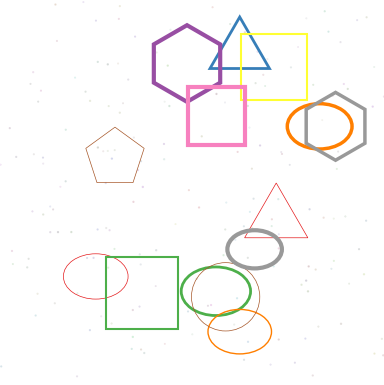[{"shape": "triangle", "thickness": 0.5, "radius": 0.47, "center": [0.717, 0.43]}, {"shape": "oval", "thickness": 0.5, "radius": 0.42, "center": [0.249, 0.282]}, {"shape": "triangle", "thickness": 2, "radius": 0.45, "center": [0.623, 0.867]}, {"shape": "square", "thickness": 1.5, "radius": 0.47, "center": [0.369, 0.24]}, {"shape": "oval", "thickness": 2, "radius": 0.45, "center": [0.561, 0.244]}, {"shape": "hexagon", "thickness": 3, "radius": 0.5, "center": [0.486, 0.835]}, {"shape": "oval", "thickness": 1, "radius": 0.41, "center": [0.623, 0.139]}, {"shape": "oval", "thickness": 2.5, "radius": 0.42, "center": [0.83, 0.672]}, {"shape": "square", "thickness": 1.5, "radius": 0.43, "center": [0.711, 0.826]}, {"shape": "circle", "thickness": 0.5, "radius": 0.44, "center": [0.586, 0.229]}, {"shape": "pentagon", "thickness": 0.5, "radius": 0.4, "center": [0.299, 0.59]}, {"shape": "square", "thickness": 3, "radius": 0.38, "center": [0.563, 0.698]}, {"shape": "hexagon", "thickness": 2.5, "radius": 0.44, "center": [0.872, 0.672]}, {"shape": "oval", "thickness": 3, "radius": 0.35, "center": [0.661, 0.352]}]